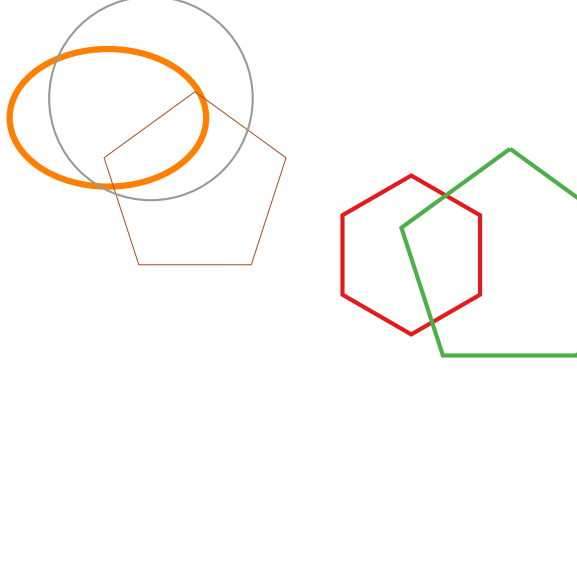[{"shape": "hexagon", "thickness": 2, "radius": 0.69, "center": [0.712, 0.558]}, {"shape": "pentagon", "thickness": 2, "radius": 0.99, "center": [0.883, 0.544]}, {"shape": "oval", "thickness": 3, "radius": 0.85, "center": [0.187, 0.795]}, {"shape": "pentagon", "thickness": 0.5, "radius": 0.83, "center": [0.338, 0.675]}, {"shape": "circle", "thickness": 1, "radius": 0.88, "center": [0.261, 0.829]}]